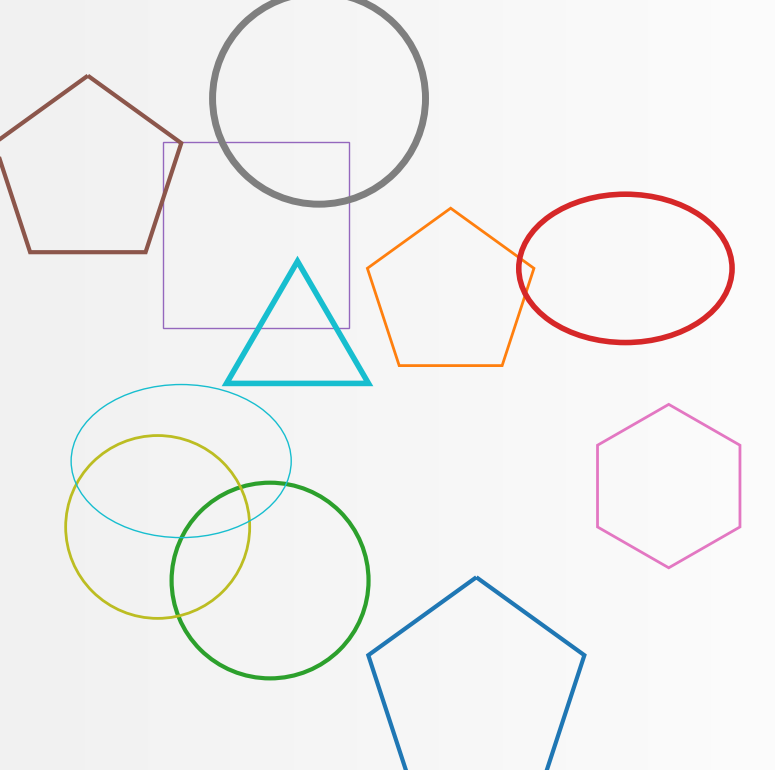[{"shape": "pentagon", "thickness": 1.5, "radius": 0.73, "center": [0.615, 0.104]}, {"shape": "pentagon", "thickness": 1, "radius": 0.56, "center": [0.581, 0.617]}, {"shape": "circle", "thickness": 1.5, "radius": 0.64, "center": [0.348, 0.246]}, {"shape": "oval", "thickness": 2, "radius": 0.69, "center": [0.807, 0.651]}, {"shape": "square", "thickness": 0.5, "radius": 0.6, "center": [0.331, 0.695]}, {"shape": "pentagon", "thickness": 1.5, "radius": 0.63, "center": [0.113, 0.775]}, {"shape": "hexagon", "thickness": 1, "radius": 0.53, "center": [0.863, 0.369]}, {"shape": "circle", "thickness": 2.5, "radius": 0.69, "center": [0.412, 0.872]}, {"shape": "circle", "thickness": 1, "radius": 0.59, "center": [0.203, 0.316]}, {"shape": "oval", "thickness": 0.5, "radius": 0.71, "center": [0.234, 0.401]}, {"shape": "triangle", "thickness": 2, "radius": 0.53, "center": [0.384, 0.555]}]